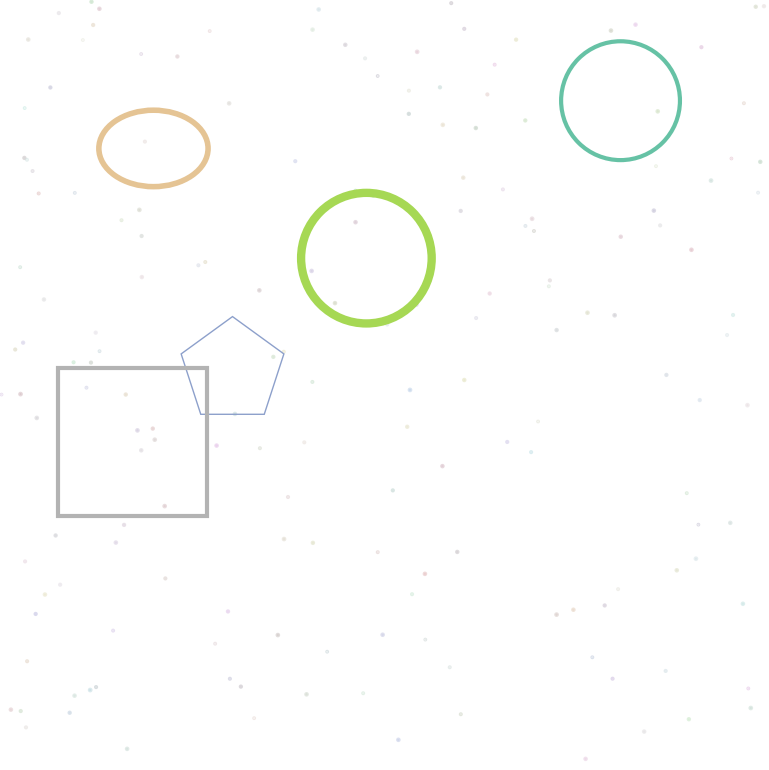[{"shape": "circle", "thickness": 1.5, "radius": 0.39, "center": [0.806, 0.869]}, {"shape": "pentagon", "thickness": 0.5, "radius": 0.35, "center": [0.302, 0.519]}, {"shape": "circle", "thickness": 3, "radius": 0.42, "center": [0.476, 0.665]}, {"shape": "oval", "thickness": 2, "radius": 0.35, "center": [0.199, 0.807]}, {"shape": "square", "thickness": 1.5, "radius": 0.48, "center": [0.172, 0.426]}]